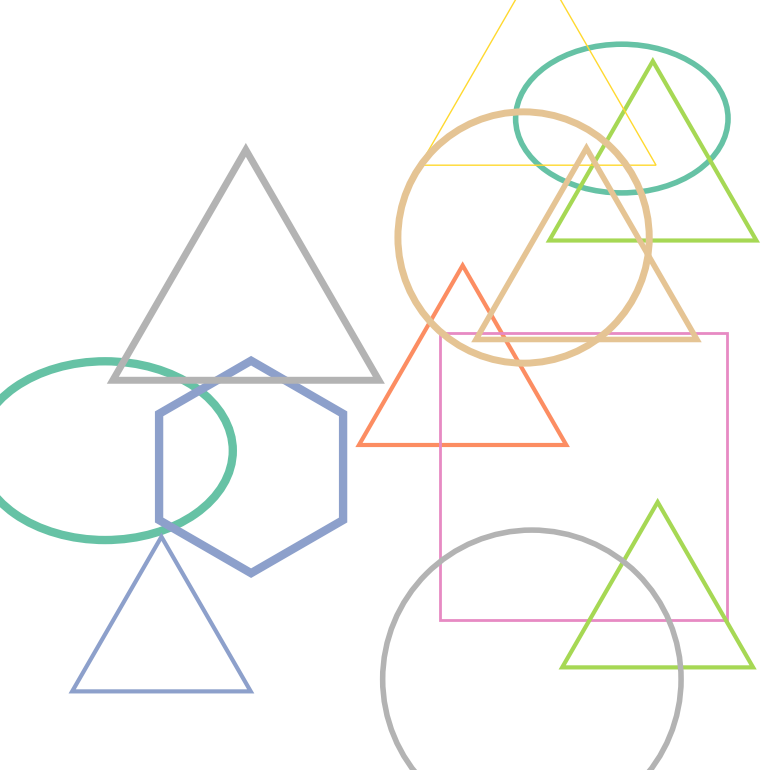[{"shape": "oval", "thickness": 2, "radius": 0.69, "center": [0.808, 0.846]}, {"shape": "oval", "thickness": 3, "radius": 0.83, "center": [0.137, 0.415]}, {"shape": "triangle", "thickness": 1.5, "radius": 0.78, "center": [0.601, 0.5]}, {"shape": "hexagon", "thickness": 3, "radius": 0.69, "center": [0.326, 0.394]}, {"shape": "triangle", "thickness": 1.5, "radius": 0.67, "center": [0.21, 0.169]}, {"shape": "square", "thickness": 1, "radius": 0.93, "center": [0.758, 0.381]}, {"shape": "triangle", "thickness": 1.5, "radius": 0.72, "center": [0.854, 0.205]}, {"shape": "triangle", "thickness": 1.5, "radius": 0.78, "center": [0.848, 0.765]}, {"shape": "triangle", "thickness": 0.5, "radius": 0.88, "center": [0.699, 0.874]}, {"shape": "triangle", "thickness": 2, "radius": 0.83, "center": [0.762, 0.642]}, {"shape": "circle", "thickness": 2.5, "radius": 0.82, "center": [0.68, 0.692]}, {"shape": "triangle", "thickness": 2.5, "radius": 1.0, "center": [0.319, 0.606]}, {"shape": "circle", "thickness": 2, "radius": 0.97, "center": [0.691, 0.118]}]